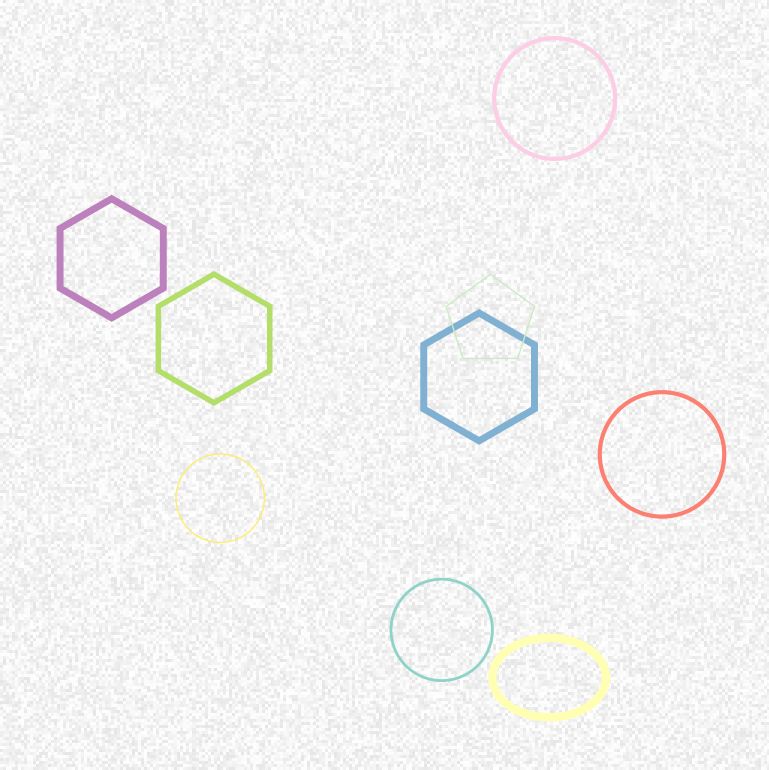[{"shape": "circle", "thickness": 1, "radius": 0.33, "center": [0.574, 0.182]}, {"shape": "oval", "thickness": 3, "radius": 0.37, "center": [0.713, 0.12]}, {"shape": "circle", "thickness": 1.5, "radius": 0.4, "center": [0.86, 0.41]}, {"shape": "hexagon", "thickness": 2.5, "radius": 0.42, "center": [0.622, 0.51]}, {"shape": "hexagon", "thickness": 2, "radius": 0.42, "center": [0.278, 0.56]}, {"shape": "circle", "thickness": 1.5, "radius": 0.39, "center": [0.72, 0.872]}, {"shape": "hexagon", "thickness": 2.5, "radius": 0.39, "center": [0.145, 0.665]}, {"shape": "pentagon", "thickness": 0.5, "radius": 0.3, "center": [0.637, 0.583]}, {"shape": "circle", "thickness": 0.5, "radius": 0.29, "center": [0.286, 0.353]}]